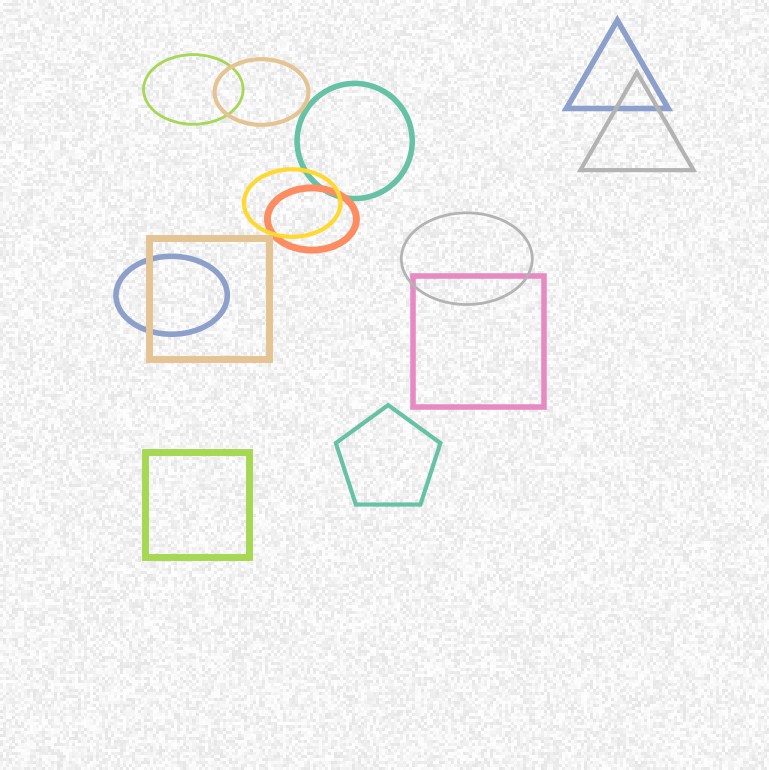[{"shape": "pentagon", "thickness": 1.5, "radius": 0.36, "center": [0.504, 0.403]}, {"shape": "circle", "thickness": 2, "radius": 0.37, "center": [0.461, 0.817]}, {"shape": "oval", "thickness": 2.5, "radius": 0.29, "center": [0.405, 0.716]}, {"shape": "oval", "thickness": 2, "radius": 0.36, "center": [0.223, 0.617]}, {"shape": "triangle", "thickness": 2, "radius": 0.38, "center": [0.802, 0.897]}, {"shape": "square", "thickness": 2, "radius": 0.43, "center": [0.622, 0.557]}, {"shape": "oval", "thickness": 1, "radius": 0.32, "center": [0.251, 0.884]}, {"shape": "square", "thickness": 2.5, "radius": 0.34, "center": [0.256, 0.345]}, {"shape": "oval", "thickness": 1.5, "radius": 0.31, "center": [0.38, 0.736]}, {"shape": "oval", "thickness": 1.5, "radius": 0.3, "center": [0.34, 0.881]}, {"shape": "square", "thickness": 2.5, "radius": 0.39, "center": [0.272, 0.612]}, {"shape": "oval", "thickness": 1, "radius": 0.43, "center": [0.606, 0.664]}, {"shape": "triangle", "thickness": 1.5, "radius": 0.42, "center": [0.827, 0.821]}]